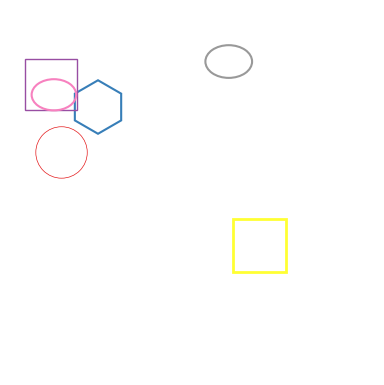[{"shape": "circle", "thickness": 0.5, "radius": 0.33, "center": [0.16, 0.604]}, {"shape": "hexagon", "thickness": 1.5, "radius": 0.35, "center": [0.255, 0.722]}, {"shape": "square", "thickness": 1, "radius": 0.33, "center": [0.132, 0.78]}, {"shape": "square", "thickness": 2, "radius": 0.35, "center": [0.674, 0.362]}, {"shape": "oval", "thickness": 1.5, "radius": 0.29, "center": [0.14, 0.754]}, {"shape": "oval", "thickness": 1.5, "radius": 0.3, "center": [0.594, 0.84]}]